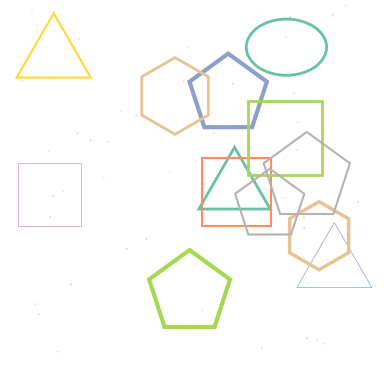[{"shape": "oval", "thickness": 2, "radius": 0.52, "center": [0.744, 0.877]}, {"shape": "triangle", "thickness": 2, "radius": 0.53, "center": [0.609, 0.511]}, {"shape": "square", "thickness": 1.5, "radius": 0.44, "center": [0.614, 0.502]}, {"shape": "pentagon", "thickness": 3, "radius": 0.53, "center": [0.593, 0.755]}, {"shape": "triangle", "thickness": 0.5, "radius": 0.56, "center": [0.868, 0.309]}, {"shape": "square", "thickness": 0.5, "radius": 0.41, "center": [0.128, 0.494]}, {"shape": "square", "thickness": 2, "radius": 0.48, "center": [0.739, 0.642]}, {"shape": "pentagon", "thickness": 3, "radius": 0.55, "center": [0.492, 0.24]}, {"shape": "triangle", "thickness": 1.5, "radius": 0.56, "center": [0.14, 0.854]}, {"shape": "hexagon", "thickness": 2, "radius": 0.5, "center": [0.455, 0.751]}, {"shape": "hexagon", "thickness": 2.5, "radius": 0.44, "center": [0.829, 0.388]}, {"shape": "pentagon", "thickness": 1.5, "radius": 0.47, "center": [0.7, 0.467]}, {"shape": "pentagon", "thickness": 1.5, "radius": 0.59, "center": [0.797, 0.539]}]